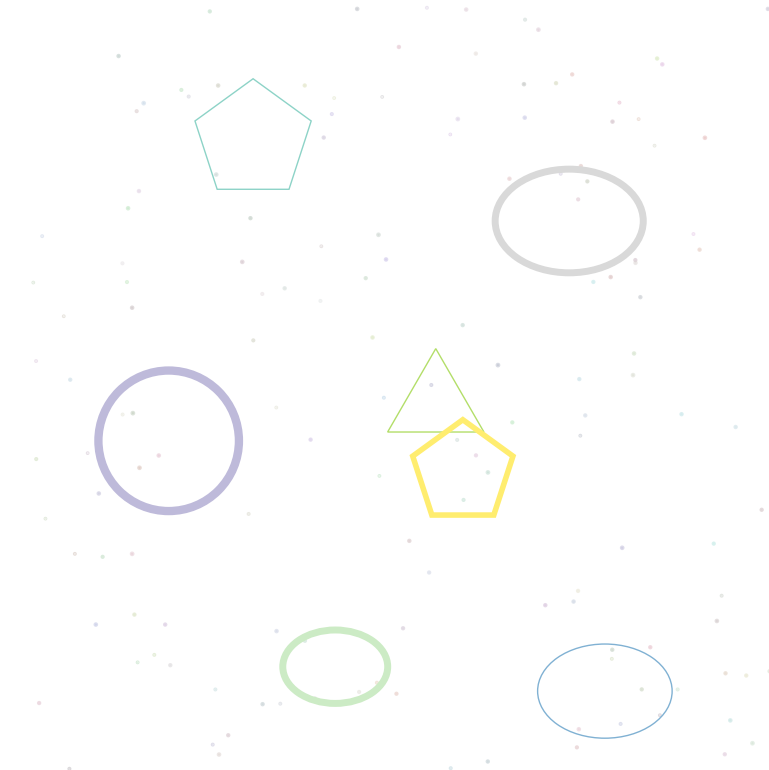[{"shape": "pentagon", "thickness": 0.5, "radius": 0.4, "center": [0.329, 0.818]}, {"shape": "circle", "thickness": 3, "radius": 0.46, "center": [0.219, 0.428]}, {"shape": "oval", "thickness": 0.5, "radius": 0.44, "center": [0.786, 0.102]}, {"shape": "triangle", "thickness": 0.5, "radius": 0.36, "center": [0.566, 0.475]}, {"shape": "oval", "thickness": 2.5, "radius": 0.48, "center": [0.739, 0.713]}, {"shape": "oval", "thickness": 2.5, "radius": 0.34, "center": [0.435, 0.134]}, {"shape": "pentagon", "thickness": 2, "radius": 0.34, "center": [0.601, 0.386]}]